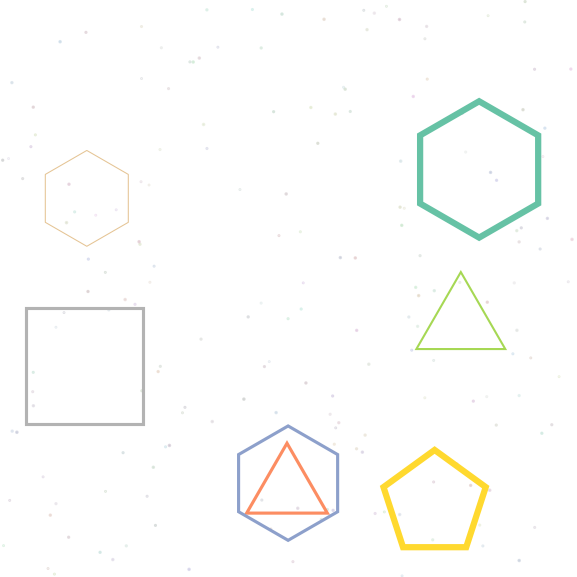[{"shape": "hexagon", "thickness": 3, "radius": 0.59, "center": [0.83, 0.706]}, {"shape": "triangle", "thickness": 1.5, "radius": 0.4, "center": [0.497, 0.151]}, {"shape": "hexagon", "thickness": 1.5, "radius": 0.5, "center": [0.499, 0.163]}, {"shape": "triangle", "thickness": 1, "radius": 0.44, "center": [0.798, 0.439]}, {"shape": "pentagon", "thickness": 3, "radius": 0.47, "center": [0.753, 0.127]}, {"shape": "hexagon", "thickness": 0.5, "radius": 0.41, "center": [0.15, 0.656]}, {"shape": "square", "thickness": 1.5, "radius": 0.5, "center": [0.147, 0.365]}]